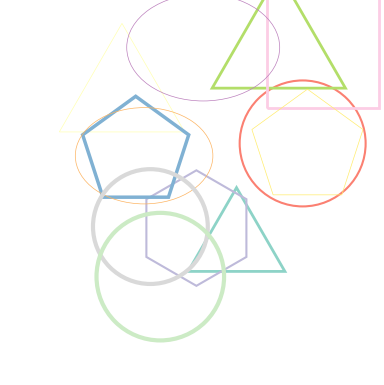[{"shape": "triangle", "thickness": 2, "radius": 0.73, "center": [0.614, 0.368]}, {"shape": "triangle", "thickness": 0.5, "radius": 0.94, "center": [0.317, 0.751]}, {"shape": "hexagon", "thickness": 1.5, "radius": 0.75, "center": [0.51, 0.408]}, {"shape": "circle", "thickness": 1.5, "radius": 0.82, "center": [0.786, 0.627]}, {"shape": "pentagon", "thickness": 2.5, "radius": 0.72, "center": [0.352, 0.605]}, {"shape": "oval", "thickness": 0.5, "radius": 0.89, "center": [0.374, 0.595]}, {"shape": "triangle", "thickness": 2, "radius": 1.0, "center": [0.724, 0.871]}, {"shape": "square", "thickness": 2, "radius": 0.73, "center": [0.84, 0.866]}, {"shape": "circle", "thickness": 3, "radius": 0.75, "center": [0.391, 0.412]}, {"shape": "oval", "thickness": 0.5, "radius": 0.99, "center": [0.528, 0.877]}, {"shape": "circle", "thickness": 3, "radius": 0.83, "center": [0.416, 0.281]}, {"shape": "pentagon", "thickness": 0.5, "radius": 0.76, "center": [0.799, 0.617]}]